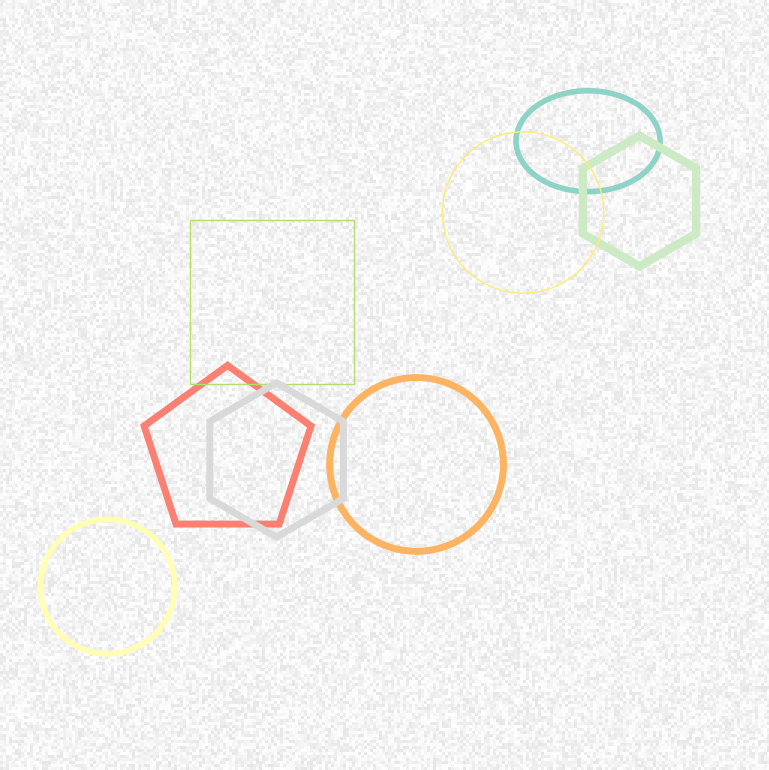[{"shape": "oval", "thickness": 2, "radius": 0.47, "center": [0.764, 0.817]}, {"shape": "circle", "thickness": 2, "radius": 0.44, "center": [0.14, 0.238]}, {"shape": "pentagon", "thickness": 2.5, "radius": 0.57, "center": [0.296, 0.412]}, {"shape": "circle", "thickness": 2.5, "radius": 0.56, "center": [0.541, 0.397]}, {"shape": "square", "thickness": 0.5, "radius": 0.53, "center": [0.353, 0.607]}, {"shape": "hexagon", "thickness": 2.5, "radius": 0.5, "center": [0.359, 0.403]}, {"shape": "hexagon", "thickness": 3, "radius": 0.42, "center": [0.831, 0.739]}, {"shape": "circle", "thickness": 0.5, "radius": 0.52, "center": [0.679, 0.724]}]